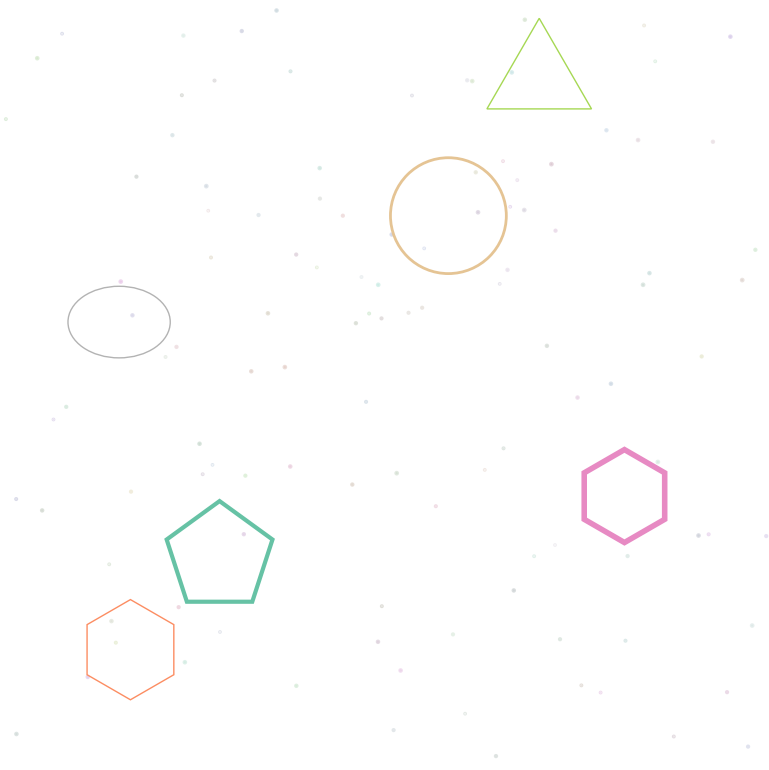[{"shape": "pentagon", "thickness": 1.5, "radius": 0.36, "center": [0.285, 0.277]}, {"shape": "hexagon", "thickness": 0.5, "radius": 0.33, "center": [0.169, 0.156]}, {"shape": "hexagon", "thickness": 2, "radius": 0.3, "center": [0.811, 0.356]}, {"shape": "triangle", "thickness": 0.5, "radius": 0.39, "center": [0.7, 0.898]}, {"shape": "circle", "thickness": 1, "radius": 0.38, "center": [0.582, 0.72]}, {"shape": "oval", "thickness": 0.5, "radius": 0.33, "center": [0.155, 0.582]}]